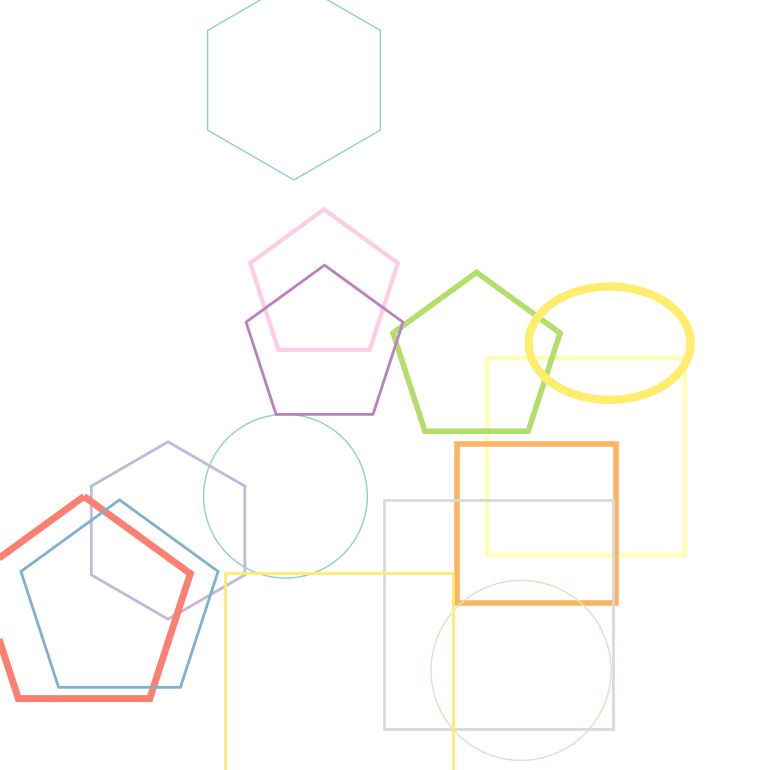[{"shape": "circle", "thickness": 0.5, "radius": 0.53, "center": [0.371, 0.356]}, {"shape": "hexagon", "thickness": 0.5, "radius": 0.65, "center": [0.382, 0.896]}, {"shape": "square", "thickness": 1.5, "radius": 0.64, "center": [0.761, 0.407]}, {"shape": "hexagon", "thickness": 1, "radius": 0.58, "center": [0.218, 0.311]}, {"shape": "pentagon", "thickness": 2.5, "radius": 0.73, "center": [0.109, 0.21]}, {"shape": "pentagon", "thickness": 1, "radius": 0.67, "center": [0.155, 0.216]}, {"shape": "square", "thickness": 2, "radius": 0.52, "center": [0.697, 0.32]}, {"shape": "pentagon", "thickness": 2, "radius": 0.57, "center": [0.619, 0.532]}, {"shape": "pentagon", "thickness": 1.5, "radius": 0.5, "center": [0.421, 0.627]}, {"shape": "square", "thickness": 1, "radius": 0.74, "center": [0.647, 0.201]}, {"shape": "pentagon", "thickness": 1, "radius": 0.54, "center": [0.421, 0.549]}, {"shape": "circle", "thickness": 0.5, "radius": 0.58, "center": [0.677, 0.129]}, {"shape": "oval", "thickness": 3, "radius": 0.53, "center": [0.792, 0.554]}, {"shape": "square", "thickness": 1, "radius": 0.74, "center": [0.44, 0.108]}]